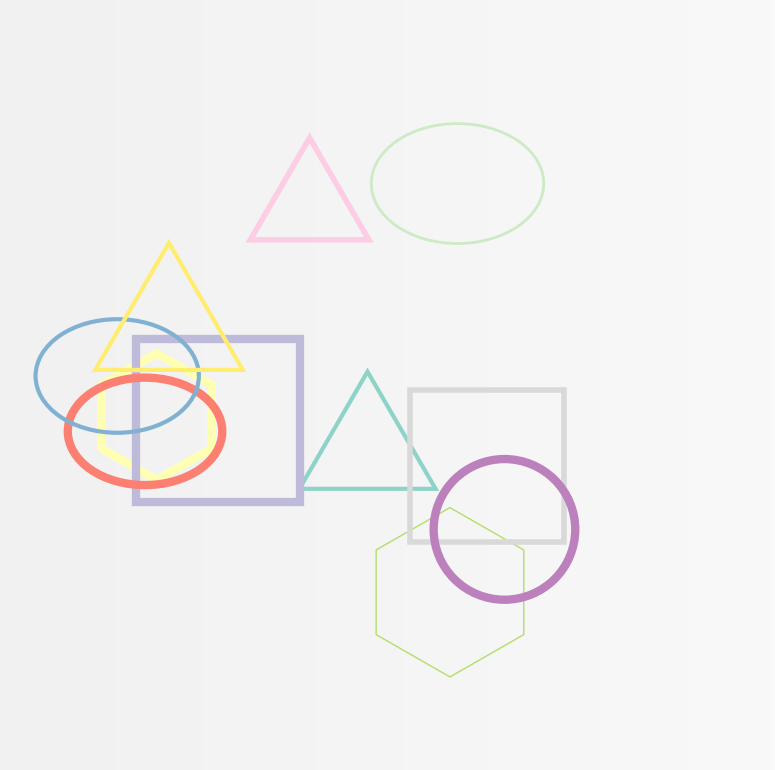[{"shape": "triangle", "thickness": 1.5, "radius": 0.51, "center": [0.474, 0.416]}, {"shape": "hexagon", "thickness": 3, "radius": 0.41, "center": [0.202, 0.459]}, {"shape": "square", "thickness": 3, "radius": 0.53, "center": [0.281, 0.454]}, {"shape": "oval", "thickness": 3, "radius": 0.5, "center": [0.187, 0.44]}, {"shape": "oval", "thickness": 1.5, "radius": 0.53, "center": [0.151, 0.512]}, {"shape": "hexagon", "thickness": 0.5, "radius": 0.55, "center": [0.581, 0.231]}, {"shape": "triangle", "thickness": 2, "radius": 0.44, "center": [0.399, 0.733]}, {"shape": "square", "thickness": 2, "radius": 0.5, "center": [0.629, 0.395]}, {"shape": "circle", "thickness": 3, "radius": 0.46, "center": [0.651, 0.312]}, {"shape": "oval", "thickness": 1, "radius": 0.56, "center": [0.59, 0.762]}, {"shape": "triangle", "thickness": 1.5, "radius": 0.55, "center": [0.218, 0.575]}]